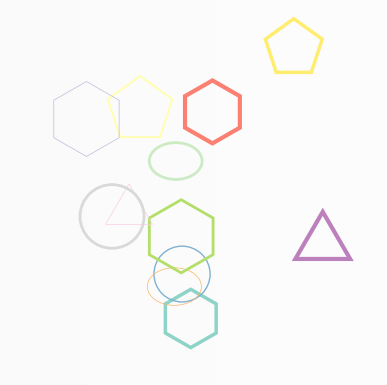[{"shape": "hexagon", "thickness": 2.5, "radius": 0.38, "center": [0.492, 0.173]}, {"shape": "pentagon", "thickness": 1.5, "radius": 0.44, "center": [0.362, 0.715]}, {"shape": "hexagon", "thickness": 0.5, "radius": 0.49, "center": [0.223, 0.691]}, {"shape": "hexagon", "thickness": 3, "radius": 0.41, "center": [0.548, 0.709]}, {"shape": "circle", "thickness": 1, "radius": 0.36, "center": [0.47, 0.288]}, {"shape": "oval", "thickness": 0.5, "radius": 0.35, "center": [0.45, 0.256]}, {"shape": "hexagon", "thickness": 2, "radius": 0.47, "center": [0.468, 0.386]}, {"shape": "triangle", "thickness": 0.5, "radius": 0.35, "center": [0.333, 0.452]}, {"shape": "circle", "thickness": 2, "radius": 0.41, "center": [0.289, 0.438]}, {"shape": "triangle", "thickness": 3, "radius": 0.41, "center": [0.833, 0.368]}, {"shape": "oval", "thickness": 2, "radius": 0.34, "center": [0.453, 0.582]}, {"shape": "pentagon", "thickness": 2.5, "radius": 0.39, "center": [0.758, 0.874]}]